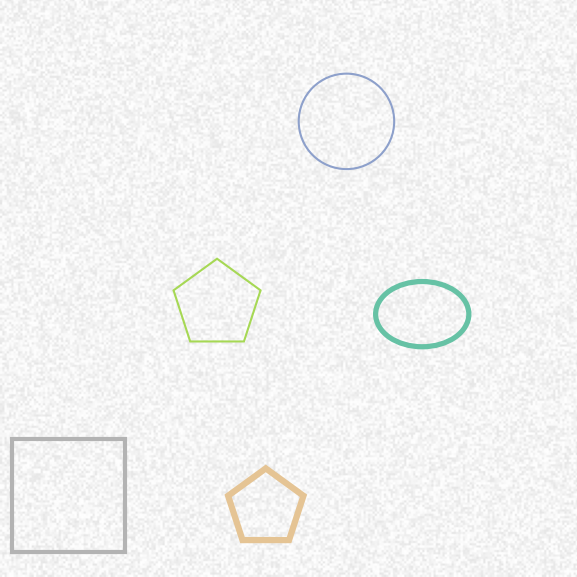[{"shape": "oval", "thickness": 2.5, "radius": 0.4, "center": [0.731, 0.455]}, {"shape": "circle", "thickness": 1, "radius": 0.41, "center": [0.6, 0.789]}, {"shape": "pentagon", "thickness": 1, "radius": 0.4, "center": [0.376, 0.472]}, {"shape": "pentagon", "thickness": 3, "radius": 0.34, "center": [0.46, 0.119]}, {"shape": "square", "thickness": 2, "radius": 0.49, "center": [0.119, 0.141]}]